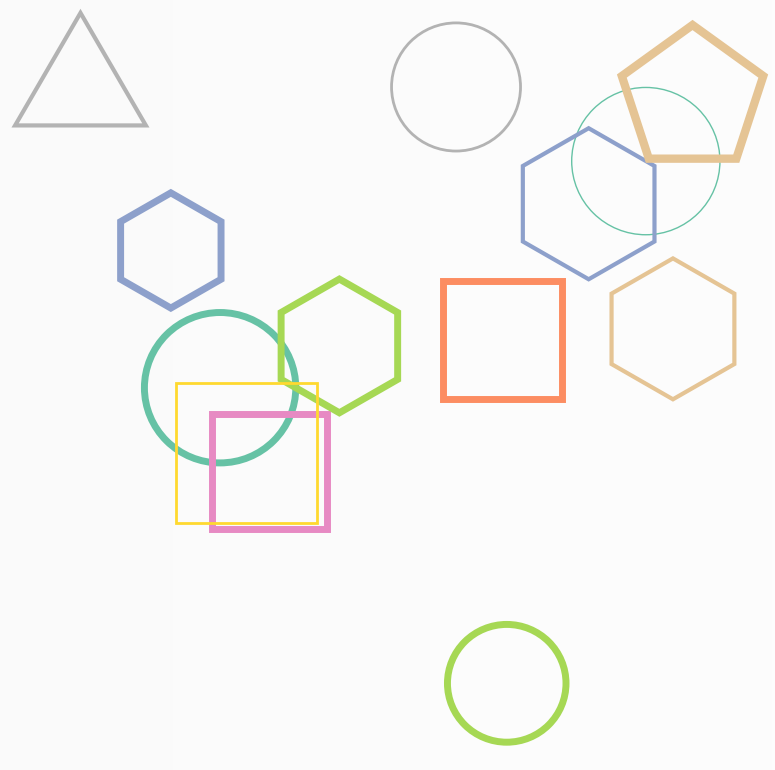[{"shape": "circle", "thickness": 0.5, "radius": 0.48, "center": [0.833, 0.791]}, {"shape": "circle", "thickness": 2.5, "radius": 0.49, "center": [0.284, 0.496]}, {"shape": "square", "thickness": 2.5, "radius": 0.38, "center": [0.648, 0.559]}, {"shape": "hexagon", "thickness": 2.5, "radius": 0.37, "center": [0.22, 0.675]}, {"shape": "hexagon", "thickness": 1.5, "radius": 0.49, "center": [0.76, 0.735]}, {"shape": "square", "thickness": 2.5, "radius": 0.37, "center": [0.348, 0.388]}, {"shape": "hexagon", "thickness": 2.5, "radius": 0.43, "center": [0.438, 0.551]}, {"shape": "circle", "thickness": 2.5, "radius": 0.38, "center": [0.654, 0.113]}, {"shape": "square", "thickness": 1, "radius": 0.46, "center": [0.318, 0.412]}, {"shape": "hexagon", "thickness": 1.5, "radius": 0.46, "center": [0.868, 0.573]}, {"shape": "pentagon", "thickness": 3, "radius": 0.48, "center": [0.894, 0.872]}, {"shape": "triangle", "thickness": 1.5, "radius": 0.49, "center": [0.104, 0.886]}, {"shape": "circle", "thickness": 1, "radius": 0.42, "center": [0.588, 0.887]}]